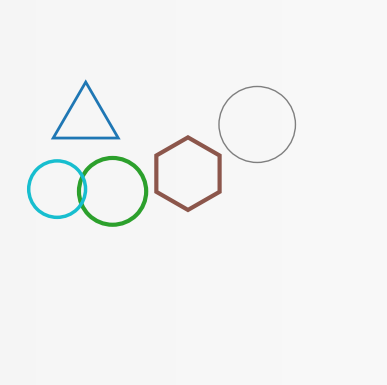[{"shape": "triangle", "thickness": 2, "radius": 0.48, "center": [0.221, 0.69]}, {"shape": "circle", "thickness": 3, "radius": 0.43, "center": [0.291, 0.503]}, {"shape": "hexagon", "thickness": 3, "radius": 0.47, "center": [0.485, 0.549]}, {"shape": "circle", "thickness": 1, "radius": 0.49, "center": [0.664, 0.677]}, {"shape": "circle", "thickness": 2.5, "radius": 0.37, "center": [0.147, 0.509]}]